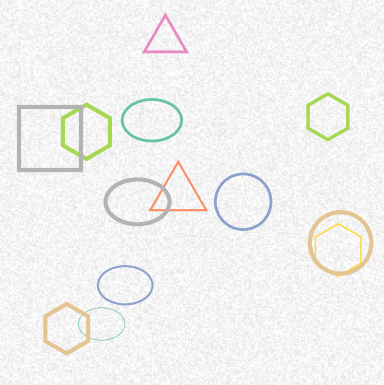[{"shape": "oval", "thickness": 2, "radius": 0.39, "center": [0.395, 0.688]}, {"shape": "oval", "thickness": 0.5, "radius": 0.3, "center": [0.264, 0.158]}, {"shape": "triangle", "thickness": 1.5, "radius": 0.42, "center": [0.463, 0.496]}, {"shape": "oval", "thickness": 1.5, "radius": 0.35, "center": [0.325, 0.259]}, {"shape": "circle", "thickness": 2, "radius": 0.36, "center": [0.632, 0.476]}, {"shape": "triangle", "thickness": 2, "radius": 0.32, "center": [0.43, 0.897]}, {"shape": "hexagon", "thickness": 3, "radius": 0.35, "center": [0.224, 0.658]}, {"shape": "hexagon", "thickness": 2.5, "radius": 0.3, "center": [0.852, 0.697]}, {"shape": "hexagon", "thickness": 1, "radius": 0.34, "center": [0.878, 0.35]}, {"shape": "hexagon", "thickness": 3, "radius": 0.32, "center": [0.173, 0.146]}, {"shape": "circle", "thickness": 3, "radius": 0.4, "center": [0.885, 0.369]}, {"shape": "oval", "thickness": 3, "radius": 0.42, "center": [0.357, 0.476]}, {"shape": "square", "thickness": 3, "radius": 0.41, "center": [0.13, 0.64]}]